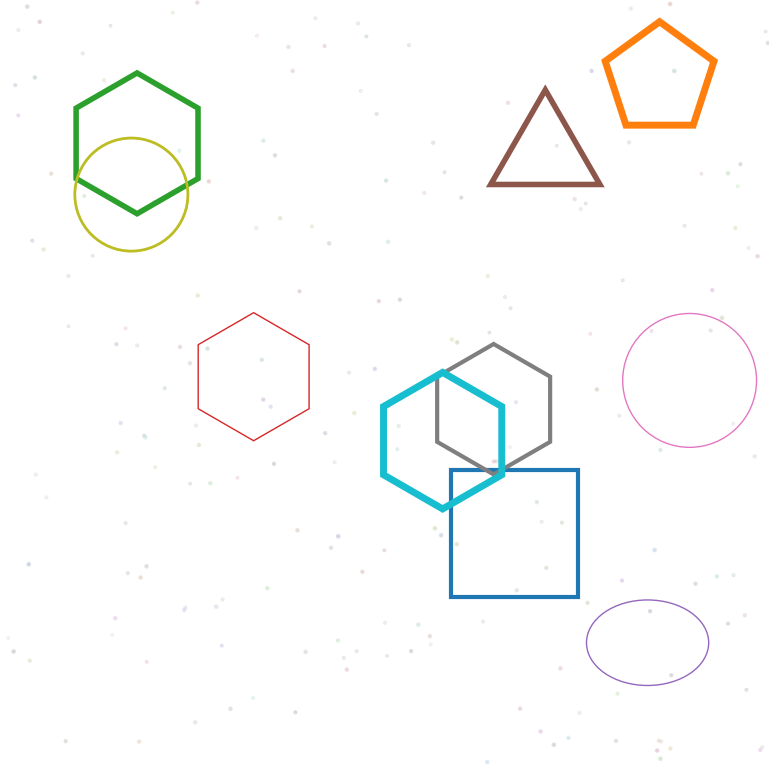[{"shape": "square", "thickness": 1.5, "radius": 0.41, "center": [0.669, 0.307]}, {"shape": "pentagon", "thickness": 2.5, "radius": 0.37, "center": [0.857, 0.898]}, {"shape": "hexagon", "thickness": 2, "radius": 0.46, "center": [0.178, 0.814]}, {"shape": "hexagon", "thickness": 0.5, "radius": 0.42, "center": [0.329, 0.511]}, {"shape": "oval", "thickness": 0.5, "radius": 0.4, "center": [0.841, 0.165]}, {"shape": "triangle", "thickness": 2, "radius": 0.41, "center": [0.708, 0.801]}, {"shape": "circle", "thickness": 0.5, "radius": 0.43, "center": [0.896, 0.506]}, {"shape": "hexagon", "thickness": 1.5, "radius": 0.42, "center": [0.641, 0.469]}, {"shape": "circle", "thickness": 1, "radius": 0.37, "center": [0.171, 0.747]}, {"shape": "hexagon", "thickness": 2.5, "radius": 0.44, "center": [0.575, 0.428]}]